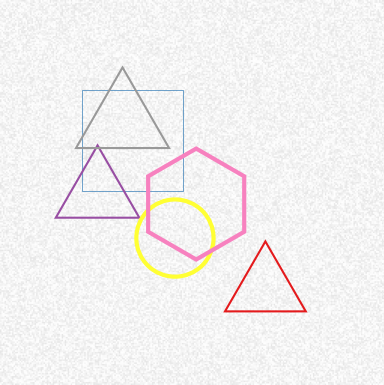[{"shape": "triangle", "thickness": 1.5, "radius": 0.61, "center": [0.689, 0.252]}, {"shape": "square", "thickness": 0.5, "radius": 0.65, "center": [0.345, 0.636]}, {"shape": "triangle", "thickness": 1.5, "radius": 0.63, "center": [0.253, 0.497]}, {"shape": "circle", "thickness": 3, "radius": 0.5, "center": [0.454, 0.382]}, {"shape": "hexagon", "thickness": 3, "radius": 0.72, "center": [0.51, 0.47]}, {"shape": "triangle", "thickness": 1.5, "radius": 0.7, "center": [0.318, 0.685]}]